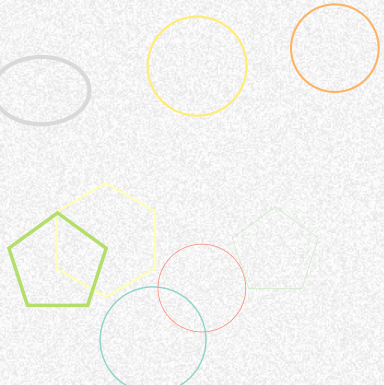[{"shape": "circle", "thickness": 1, "radius": 0.69, "center": [0.398, 0.117]}, {"shape": "hexagon", "thickness": 1.5, "radius": 0.74, "center": [0.275, 0.376]}, {"shape": "circle", "thickness": 0.5, "radius": 0.57, "center": [0.524, 0.252]}, {"shape": "circle", "thickness": 1.5, "radius": 0.57, "center": [0.87, 0.875]}, {"shape": "pentagon", "thickness": 2.5, "radius": 0.66, "center": [0.149, 0.314]}, {"shape": "oval", "thickness": 3, "radius": 0.62, "center": [0.107, 0.765]}, {"shape": "pentagon", "thickness": 0.5, "radius": 0.59, "center": [0.715, 0.345]}, {"shape": "circle", "thickness": 1.5, "radius": 0.64, "center": [0.512, 0.828]}]